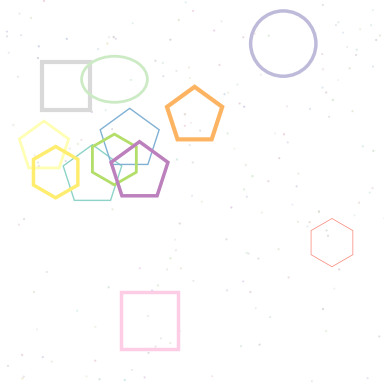[{"shape": "pentagon", "thickness": 1, "radius": 0.4, "center": [0.24, 0.544]}, {"shape": "pentagon", "thickness": 2, "radius": 0.34, "center": [0.114, 0.618]}, {"shape": "circle", "thickness": 2.5, "radius": 0.42, "center": [0.736, 0.887]}, {"shape": "hexagon", "thickness": 0.5, "radius": 0.31, "center": [0.862, 0.37]}, {"shape": "pentagon", "thickness": 1, "radius": 0.4, "center": [0.337, 0.638]}, {"shape": "pentagon", "thickness": 3, "radius": 0.38, "center": [0.505, 0.699]}, {"shape": "hexagon", "thickness": 2, "radius": 0.33, "center": [0.297, 0.586]}, {"shape": "square", "thickness": 2.5, "radius": 0.37, "center": [0.388, 0.167]}, {"shape": "square", "thickness": 3, "radius": 0.31, "center": [0.171, 0.776]}, {"shape": "pentagon", "thickness": 2.5, "radius": 0.39, "center": [0.362, 0.554]}, {"shape": "oval", "thickness": 2, "radius": 0.43, "center": [0.297, 0.794]}, {"shape": "hexagon", "thickness": 2.5, "radius": 0.33, "center": [0.145, 0.553]}]